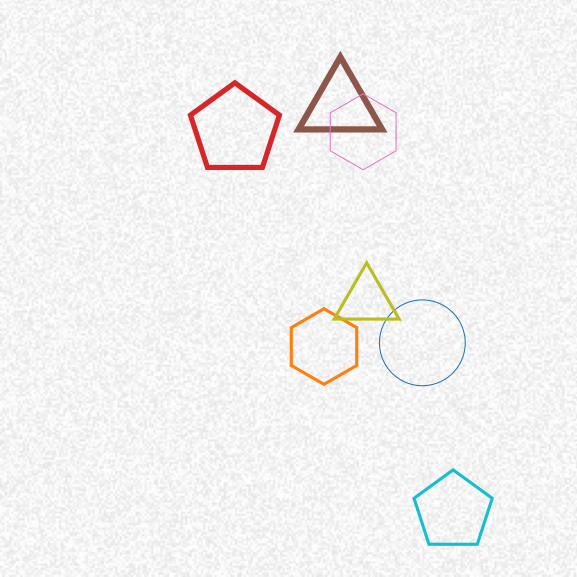[{"shape": "circle", "thickness": 0.5, "radius": 0.37, "center": [0.731, 0.406]}, {"shape": "hexagon", "thickness": 1.5, "radius": 0.33, "center": [0.561, 0.399]}, {"shape": "pentagon", "thickness": 2.5, "radius": 0.41, "center": [0.407, 0.775]}, {"shape": "triangle", "thickness": 3, "radius": 0.42, "center": [0.589, 0.817]}, {"shape": "hexagon", "thickness": 0.5, "radius": 0.33, "center": [0.629, 0.771]}, {"shape": "triangle", "thickness": 1.5, "radius": 0.32, "center": [0.635, 0.479]}, {"shape": "pentagon", "thickness": 1.5, "radius": 0.36, "center": [0.785, 0.114]}]